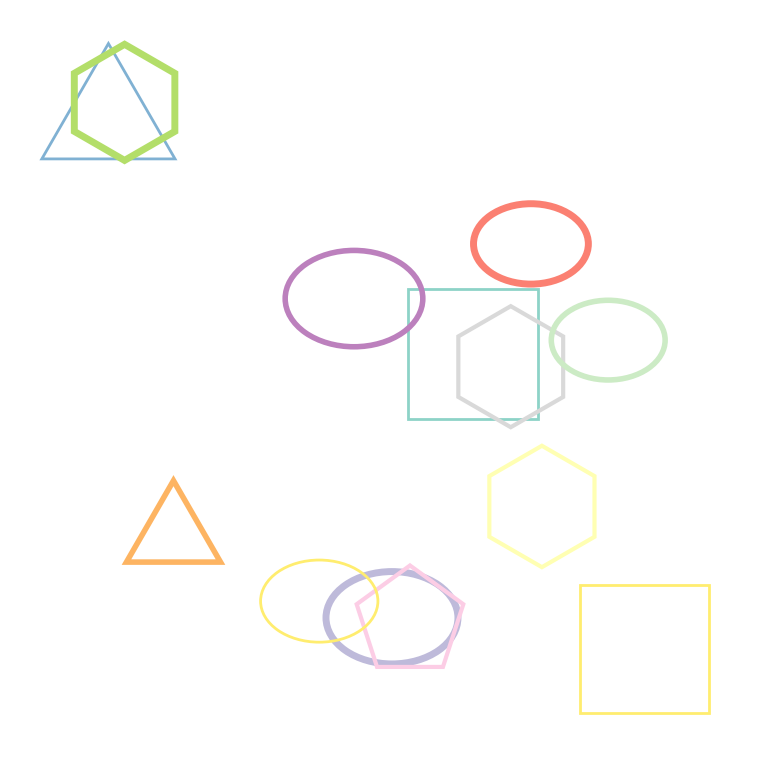[{"shape": "square", "thickness": 1, "radius": 0.42, "center": [0.615, 0.54]}, {"shape": "hexagon", "thickness": 1.5, "radius": 0.39, "center": [0.704, 0.342]}, {"shape": "oval", "thickness": 2.5, "radius": 0.43, "center": [0.509, 0.198]}, {"shape": "oval", "thickness": 2.5, "radius": 0.37, "center": [0.69, 0.683]}, {"shape": "triangle", "thickness": 1, "radius": 0.5, "center": [0.141, 0.844]}, {"shape": "triangle", "thickness": 2, "radius": 0.35, "center": [0.225, 0.305]}, {"shape": "hexagon", "thickness": 2.5, "radius": 0.38, "center": [0.162, 0.867]}, {"shape": "pentagon", "thickness": 1.5, "radius": 0.36, "center": [0.532, 0.193]}, {"shape": "hexagon", "thickness": 1.5, "radius": 0.39, "center": [0.663, 0.524]}, {"shape": "oval", "thickness": 2, "radius": 0.45, "center": [0.46, 0.612]}, {"shape": "oval", "thickness": 2, "radius": 0.37, "center": [0.79, 0.558]}, {"shape": "oval", "thickness": 1, "radius": 0.38, "center": [0.415, 0.219]}, {"shape": "square", "thickness": 1, "radius": 0.42, "center": [0.837, 0.157]}]